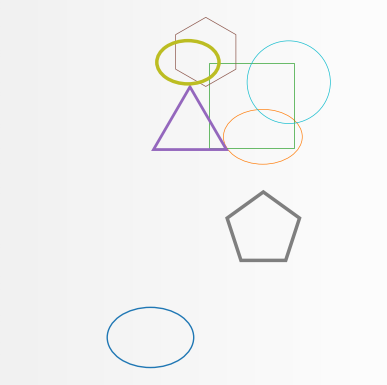[{"shape": "oval", "thickness": 1, "radius": 0.56, "center": [0.388, 0.124]}, {"shape": "oval", "thickness": 0.5, "radius": 0.51, "center": [0.678, 0.645]}, {"shape": "square", "thickness": 0.5, "radius": 0.55, "center": [0.649, 0.725]}, {"shape": "triangle", "thickness": 2, "radius": 0.54, "center": [0.49, 0.666]}, {"shape": "hexagon", "thickness": 0.5, "radius": 0.45, "center": [0.531, 0.865]}, {"shape": "pentagon", "thickness": 2.5, "radius": 0.49, "center": [0.68, 0.403]}, {"shape": "oval", "thickness": 2.5, "radius": 0.4, "center": [0.485, 0.838]}, {"shape": "circle", "thickness": 0.5, "radius": 0.54, "center": [0.745, 0.786]}]